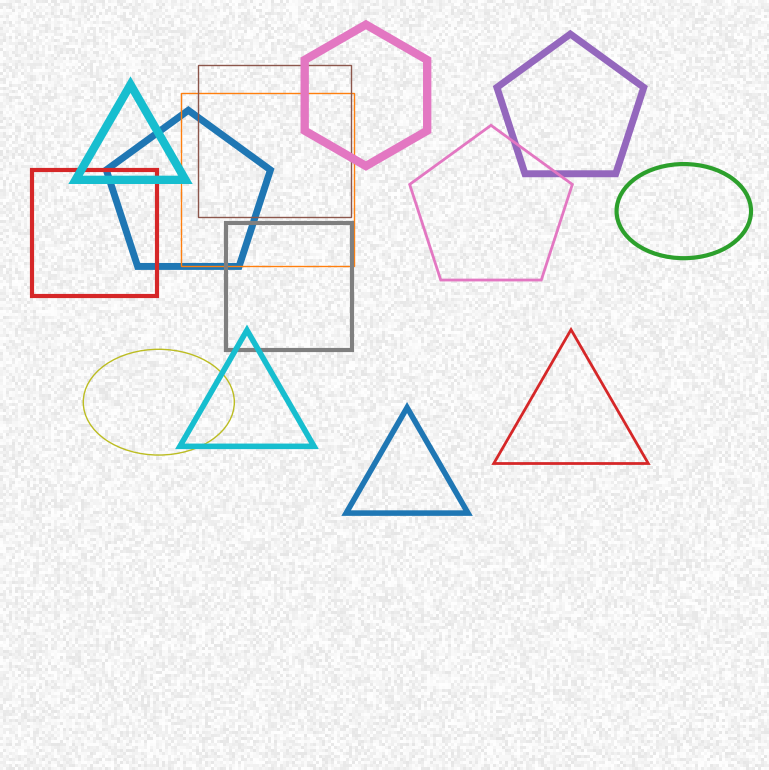[{"shape": "pentagon", "thickness": 2.5, "radius": 0.56, "center": [0.245, 0.745]}, {"shape": "triangle", "thickness": 2, "radius": 0.46, "center": [0.529, 0.379]}, {"shape": "square", "thickness": 0.5, "radius": 0.56, "center": [0.347, 0.767]}, {"shape": "oval", "thickness": 1.5, "radius": 0.44, "center": [0.888, 0.726]}, {"shape": "triangle", "thickness": 1, "radius": 0.58, "center": [0.742, 0.456]}, {"shape": "square", "thickness": 1.5, "radius": 0.41, "center": [0.123, 0.697]}, {"shape": "pentagon", "thickness": 2.5, "radius": 0.5, "center": [0.741, 0.855]}, {"shape": "square", "thickness": 0.5, "radius": 0.5, "center": [0.356, 0.817]}, {"shape": "hexagon", "thickness": 3, "radius": 0.46, "center": [0.475, 0.876]}, {"shape": "pentagon", "thickness": 1, "radius": 0.56, "center": [0.638, 0.726]}, {"shape": "square", "thickness": 1.5, "radius": 0.41, "center": [0.375, 0.627]}, {"shape": "oval", "thickness": 0.5, "radius": 0.49, "center": [0.206, 0.478]}, {"shape": "triangle", "thickness": 3, "radius": 0.41, "center": [0.169, 0.808]}, {"shape": "triangle", "thickness": 2, "radius": 0.5, "center": [0.321, 0.471]}]